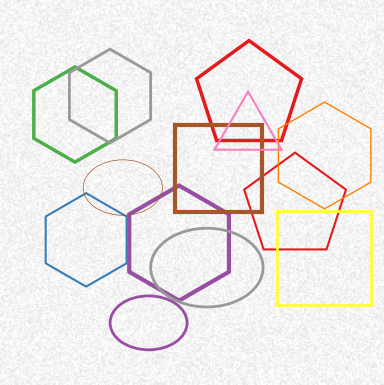[{"shape": "pentagon", "thickness": 2.5, "radius": 0.72, "center": [0.647, 0.751]}, {"shape": "pentagon", "thickness": 1.5, "radius": 0.69, "center": [0.766, 0.465]}, {"shape": "hexagon", "thickness": 1.5, "radius": 0.61, "center": [0.224, 0.377]}, {"shape": "hexagon", "thickness": 2.5, "radius": 0.62, "center": [0.195, 0.703]}, {"shape": "oval", "thickness": 2, "radius": 0.5, "center": [0.386, 0.161]}, {"shape": "hexagon", "thickness": 3, "radius": 0.75, "center": [0.465, 0.369]}, {"shape": "hexagon", "thickness": 1, "radius": 0.69, "center": [0.843, 0.596]}, {"shape": "square", "thickness": 2, "radius": 0.61, "center": [0.841, 0.331]}, {"shape": "square", "thickness": 3, "radius": 0.57, "center": [0.567, 0.563]}, {"shape": "oval", "thickness": 0.5, "radius": 0.51, "center": [0.319, 0.513]}, {"shape": "triangle", "thickness": 1.5, "radius": 0.5, "center": [0.644, 0.661]}, {"shape": "oval", "thickness": 2, "radius": 0.73, "center": [0.537, 0.305]}, {"shape": "hexagon", "thickness": 2, "radius": 0.61, "center": [0.286, 0.75]}]